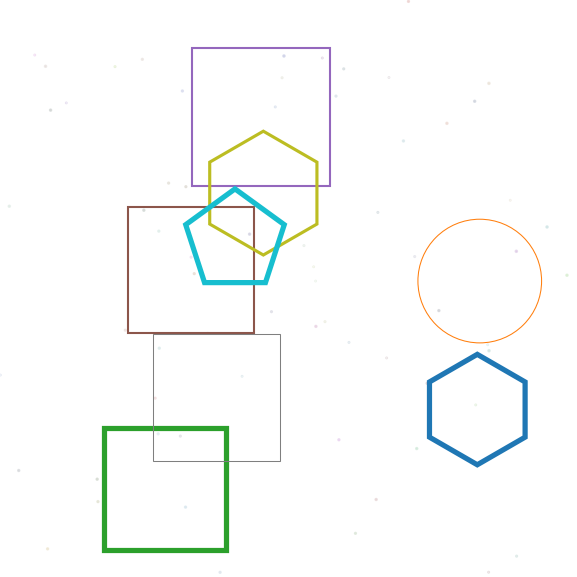[{"shape": "hexagon", "thickness": 2.5, "radius": 0.48, "center": [0.826, 0.29]}, {"shape": "circle", "thickness": 0.5, "radius": 0.54, "center": [0.831, 0.512]}, {"shape": "square", "thickness": 2.5, "radius": 0.53, "center": [0.286, 0.152]}, {"shape": "square", "thickness": 1, "radius": 0.6, "center": [0.452, 0.796]}, {"shape": "square", "thickness": 1, "radius": 0.54, "center": [0.331, 0.532]}, {"shape": "square", "thickness": 0.5, "radius": 0.55, "center": [0.374, 0.311]}, {"shape": "hexagon", "thickness": 1.5, "radius": 0.54, "center": [0.456, 0.665]}, {"shape": "pentagon", "thickness": 2.5, "radius": 0.45, "center": [0.407, 0.582]}]